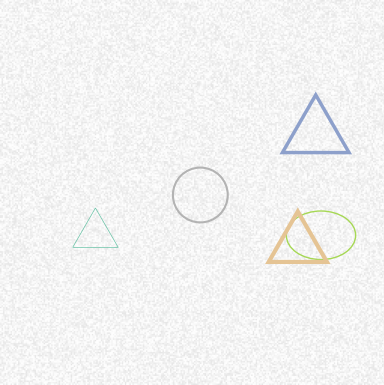[{"shape": "triangle", "thickness": 0.5, "radius": 0.34, "center": [0.248, 0.392]}, {"shape": "triangle", "thickness": 2.5, "radius": 0.5, "center": [0.82, 0.654]}, {"shape": "oval", "thickness": 1, "radius": 0.45, "center": [0.834, 0.389]}, {"shape": "triangle", "thickness": 3, "radius": 0.44, "center": [0.774, 0.363]}, {"shape": "circle", "thickness": 1.5, "radius": 0.36, "center": [0.52, 0.493]}]